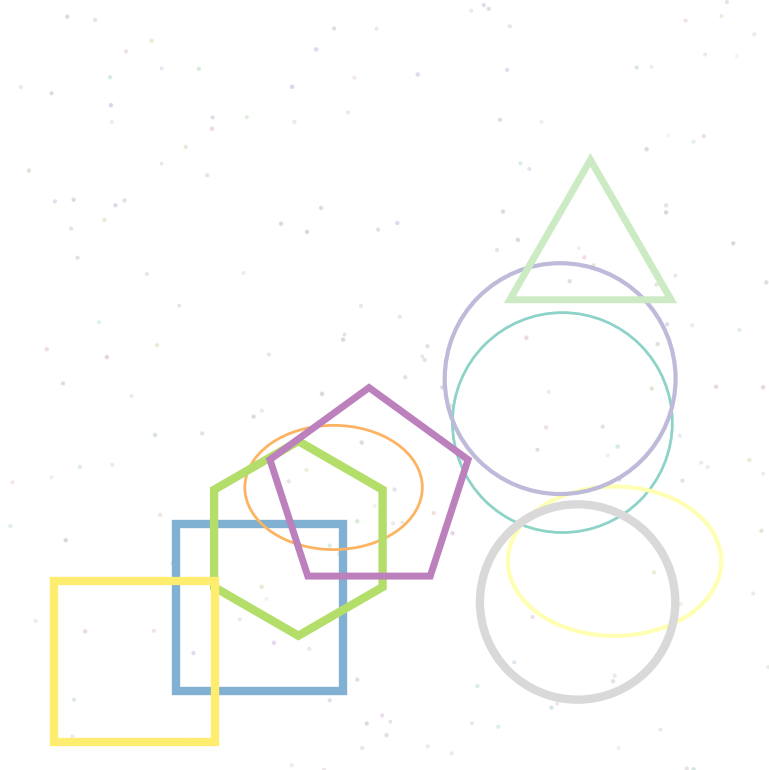[{"shape": "circle", "thickness": 1, "radius": 0.71, "center": [0.73, 0.451]}, {"shape": "oval", "thickness": 1.5, "radius": 0.69, "center": [0.798, 0.271]}, {"shape": "circle", "thickness": 1.5, "radius": 0.75, "center": [0.727, 0.508]}, {"shape": "square", "thickness": 3, "radius": 0.54, "center": [0.337, 0.211]}, {"shape": "oval", "thickness": 1, "radius": 0.58, "center": [0.433, 0.367]}, {"shape": "hexagon", "thickness": 3, "radius": 0.63, "center": [0.387, 0.301]}, {"shape": "circle", "thickness": 3, "radius": 0.63, "center": [0.75, 0.218]}, {"shape": "pentagon", "thickness": 2.5, "radius": 0.68, "center": [0.479, 0.361]}, {"shape": "triangle", "thickness": 2.5, "radius": 0.61, "center": [0.767, 0.671]}, {"shape": "square", "thickness": 3, "radius": 0.52, "center": [0.175, 0.141]}]